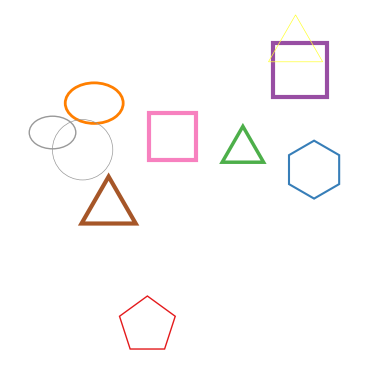[{"shape": "pentagon", "thickness": 1, "radius": 0.38, "center": [0.383, 0.155]}, {"shape": "hexagon", "thickness": 1.5, "radius": 0.38, "center": [0.816, 0.559]}, {"shape": "triangle", "thickness": 2.5, "radius": 0.31, "center": [0.631, 0.61]}, {"shape": "square", "thickness": 3, "radius": 0.35, "center": [0.778, 0.817]}, {"shape": "oval", "thickness": 2, "radius": 0.38, "center": [0.245, 0.732]}, {"shape": "triangle", "thickness": 0.5, "radius": 0.41, "center": [0.768, 0.88]}, {"shape": "triangle", "thickness": 3, "radius": 0.41, "center": [0.282, 0.46]}, {"shape": "square", "thickness": 3, "radius": 0.31, "center": [0.447, 0.646]}, {"shape": "oval", "thickness": 1, "radius": 0.3, "center": [0.136, 0.656]}, {"shape": "circle", "thickness": 0.5, "radius": 0.39, "center": [0.215, 0.611]}]